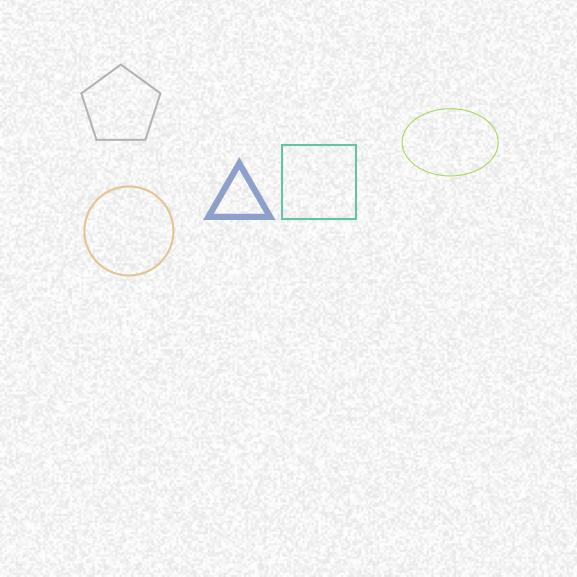[{"shape": "square", "thickness": 1, "radius": 0.32, "center": [0.552, 0.684]}, {"shape": "triangle", "thickness": 3, "radius": 0.31, "center": [0.414, 0.654]}, {"shape": "oval", "thickness": 0.5, "radius": 0.42, "center": [0.78, 0.753]}, {"shape": "circle", "thickness": 1, "radius": 0.39, "center": [0.223, 0.599]}, {"shape": "pentagon", "thickness": 1, "radius": 0.36, "center": [0.209, 0.815]}]